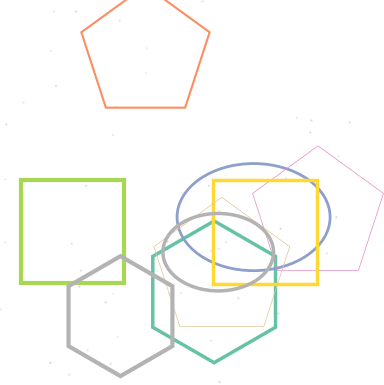[{"shape": "hexagon", "thickness": 2.5, "radius": 0.92, "center": [0.556, 0.242]}, {"shape": "pentagon", "thickness": 1.5, "radius": 0.88, "center": [0.378, 0.862]}, {"shape": "oval", "thickness": 2, "radius": 0.99, "center": [0.659, 0.436]}, {"shape": "pentagon", "thickness": 0.5, "radius": 0.89, "center": [0.826, 0.442]}, {"shape": "square", "thickness": 3, "radius": 0.67, "center": [0.189, 0.398]}, {"shape": "square", "thickness": 2.5, "radius": 0.67, "center": [0.688, 0.397]}, {"shape": "pentagon", "thickness": 0.5, "radius": 0.93, "center": [0.576, 0.302]}, {"shape": "oval", "thickness": 2.5, "radius": 0.72, "center": [0.567, 0.345]}, {"shape": "hexagon", "thickness": 3, "radius": 0.78, "center": [0.313, 0.179]}]